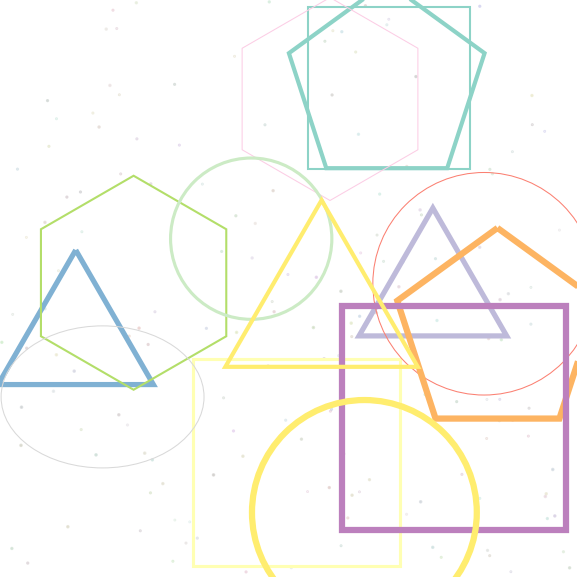[{"shape": "pentagon", "thickness": 2, "radius": 0.89, "center": [0.67, 0.852]}, {"shape": "square", "thickness": 1, "radius": 0.7, "center": [0.673, 0.847]}, {"shape": "square", "thickness": 1.5, "radius": 0.9, "center": [0.514, 0.199]}, {"shape": "triangle", "thickness": 2.5, "radius": 0.74, "center": [0.75, 0.491]}, {"shape": "circle", "thickness": 0.5, "radius": 0.96, "center": [0.838, 0.508]}, {"shape": "triangle", "thickness": 2.5, "radius": 0.78, "center": [0.131, 0.411]}, {"shape": "pentagon", "thickness": 3, "radius": 0.91, "center": [0.861, 0.422]}, {"shape": "hexagon", "thickness": 1, "radius": 0.93, "center": [0.231, 0.51]}, {"shape": "hexagon", "thickness": 0.5, "radius": 0.88, "center": [0.571, 0.828]}, {"shape": "oval", "thickness": 0.5, "radius": 0.88, "center": [0.178, 0.312]}, {"shape": "square", "thickness": 3, "radius": 0.97, "center": [0.786, 0.275]}, {"shape": "circle", "thickness": 1.5, "radius": 0.7, "center": [0.435, 0.586]}, {"shape": "triangle", "thickness": 2, "radius": 0.96, "center": [0.557, 0.46]}, {"shape": "circle", "thickness": 3, "radius": 0.97, "center": [0.631, 0.112]}]